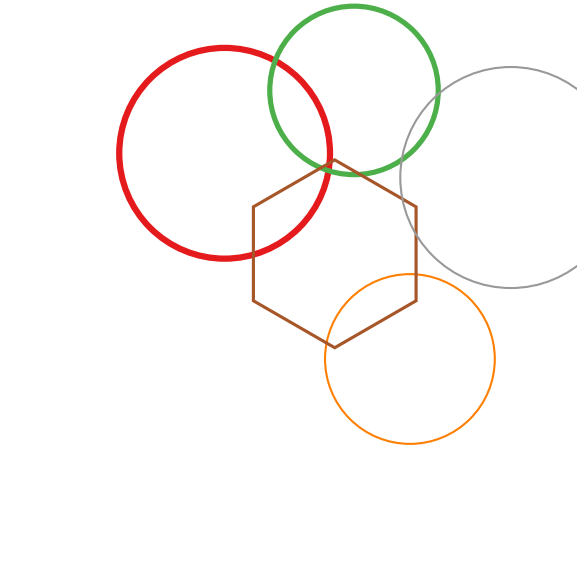[{"shape": "circle", "thickness": 3, "radius": 0.91, "center": [0.389, 0.734]}, {"shape": "circle", "thickness": 2.5, "radius": 0.73, "center": [0.613, 0.843]}, {"shape": "circle", "thickness": 1, "radius": 0.73, "center": [0.71, 0.377]}, {"shape": "hexagon", "thickness": 1.5, "radius": 0.81, "center": [0.58, 0.56]}, {"shape": "circle", "thickness": 1, "radius": 0.96, "center": [0.884, 0.692]}]